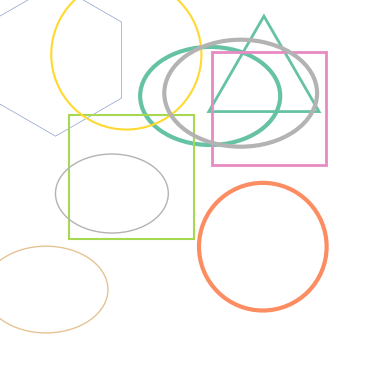[{"shape": "triangle", "thickness": 2, "radius": 0.83, "center": [0.686, 0.793]}, {"shape": "oval", "thickness": 3, "radius": 0.91, "center": [0.546, 0.751]}, {"shape": "circle", "thickness": 3, "radius": 0.83, "center": [0.683, 0.359]}, {"shape": "hexagon", "thickness": 0.5, "radius": 0.99, "center": [0.144, 0.844]}, {"shape": "square", "thickness": 2, "radius": 0.73, "center": [0.699, 0.719]}, {"shape": "square", "thickness": 1.5, "radius": 0.81, "center": [0.342, 0.54]}, {"shape": "circle", "thickness": 1.5, "radius": 0.98, "center": [0.328, 0.859]}, {"shape": "oval", "thickness": 1, "radius": 0.8, "center": [0.119, 0.248]}, {"shape": "oval", "thickness": 3, "radius": 0.99, "center": [0.625, 0.758]}, {"shape": "oval", "thickness": 1, "radius": 0.73, "center": [0.291, 0.497]}]